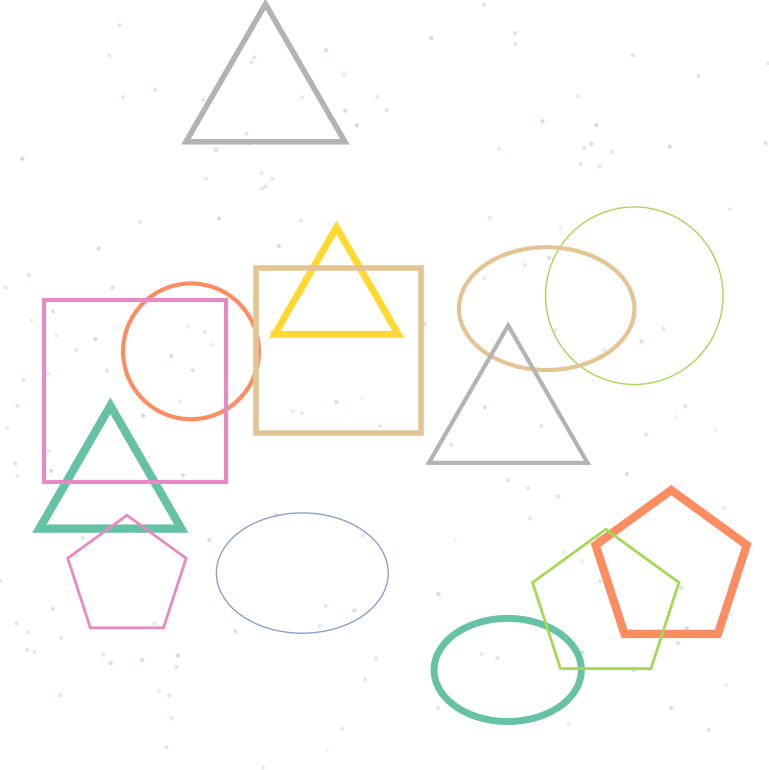[{"shape": "oval", "thickness": 2.5, "radius": 0.48, "center": [0.659, 0.13]}, {"shape": "triangle", "thickness": 3, "radius": 0.53, "center": [0.143, 0.367]}, {"shape": "circle", "thickness": 1.5, "radius": 0.44, "center": [0.248, 0.544]}, {"shape": "pentagon", "thickness": 3, "radius": 0.52, "center": [0.872, 0.26]}, {"shape": "oval", "thickness": 0.5, "radius": 0.56, "center": [0.393, 0.256]}, {"shape": "square", "thickness": 1.5, "radius": 0.59, "center": [0.175, 0.492]}, {"shape": "pentagon", "thickness": 1, "radius": 0.4, "center": [0.165, 0.25]}, {"shape": "circle", "thickness": 0.5, "radius": 0.58, "center": [0.824, 0.616]}, {"shape": "pentagon", "thickness": 1, "radius": 0.5, "center": [0.787, 0.213]}, {"shape": "triangle", "thickness": 2.5, "radius": 0.46, "center": [0.437, 0.612]}, {"shape": "square", "thickness": 2, "radius": 0.54, "center": [0.439, 0.545]}, {"shape": "oval", "thickness": 1.5, "radius": 0.57, "center": [0.71, 0.599]}, {"shape": "triangle", "thickness": 1.5, "radius": 0.59, "center": [0.66, 0.458]}, {"shape": "triangle", "thickness": 2, "radius": 0.6, "center": [0.345, 0.875]}]